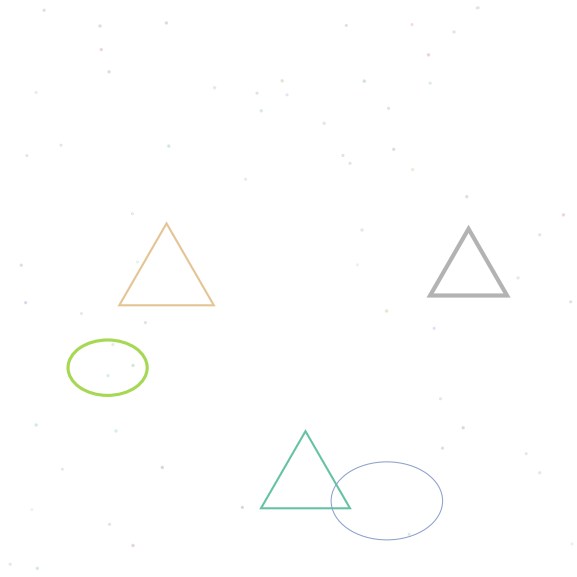[{"shape": "triangle", "thickness": 1, "radius": 0.44, "center": [0.529, 0.163]}, {"shape": "oval", "thickness": 0.5, "radius": 0.48, "center": [0.67, 0.132]}, {"shape": "oval", "thickness": 1.5, "radius": 0.34, "center": [0.186, 0.362]}, {"shape": "triangle", "thickness": 1, "radius": 0.47, "center": [0.288, 0.518]}, {"shape": "triangle", "thickness": 2, "radius": 0.38, "center": [0.811, 0.526]}]